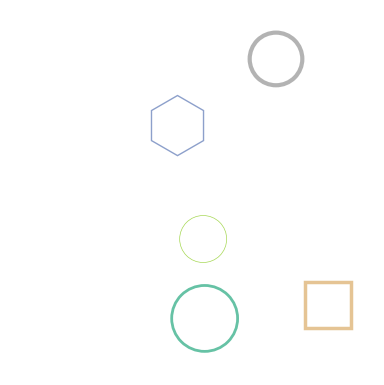[{"shape": "circle", "thickness": 2, "radius": 0.43, "center": [0.532, 0.173]}, {"shape": "hexagon", "thickness": 1, "radius": 0.39, "center": [0.461, 0.674]}, {"shape": "circle", "thickness": 0.5, "radius": 0.31, "center": [0.528, 0.379]}, {"shape": "square", "thickness": 2.5, "radius": 0.3, "center": [0.853, 0.207]}, {"shape": "circle", "thickness": 3, "radius": 0.34, "center": [0.717, 0.847]}]